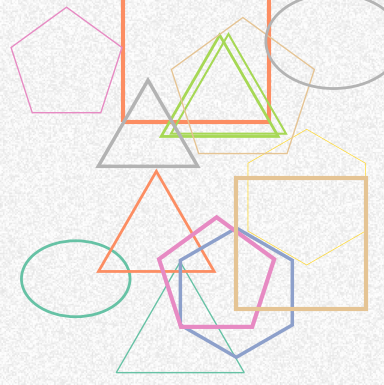[{"shape": "triangle", "thickness": 1, "radius": 0.96, "center": [0.468, 0.128]}, {"shape": "oval", "thickness": 2, "radius": 0.7, "center": [0.197, 0.276]}, {"shape": "triangle", "thickness": 2, "radius": 0.87, "center": [0.406, 0.382]}, {"shape": "square", "thickness": 3, "radius": 0.95, "center": [0.51, 0.874]}, {"shape": "hexagon", "thickness": 2.5, "radius": 0.84, "center": [0.614, 0.24]}, {"shape": "pentagon", "thickness": 3, "radius": 0.79, "center": [0.563, 0.278]}, {"shape": "pentagon", "thickness": 1, "radius": 0.76, "center": [0.173, 0.83]}, {"shape": "triangle", "thickness": 2, "radius": 0.88, "center": [0.571, 0.733]}, {"shape": "triangle", "thickness": 1.5, "radius": 0.86, "center": [0.593, 0.739]}, {"shape": "hexagon", "thickness": 0.5, "radius": 0.88, "center": [0.797, 0.488]}, {"shape": "pentagon", "thickness": 1, "radius": 0.98, "center": [0.631, 0.759]}, {"shape": "square", "thickness": 3, "radius": 0.85, "center": [0.782, 0.367]}, {"shape": "triangle", "thickness": 2.5, "radius": 0.75, "center": [0.384, 0.643]}, {"shape": "oval", "thickness": 2, "radius": 0.88, "center": [0.867, 0.893]}]